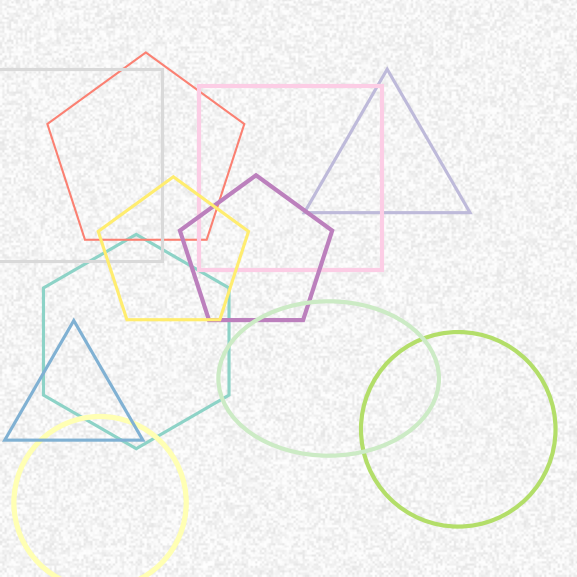[{"shape": "hexagon", "thickness": 1.5, "radius": 0.93, "center": [0.236, 0.408]}, {"shape": "circle", "thickness": 2.5, "radius": 0.75, "center": [0.173, 0.129]}, {"shape": "triangle", "thickness": 1.5, "radius": 0.83, "center": [0.67, 0.714]}, {"shape": "pentagon", "thickness": 1, "radius": 0.9, "center": [0.253, 0.729]}, {"shape": "triangle", "thickness": 1.5, "radius": 0.69, "center": [0.128, 0.306]}, {"shape": "circle", "thickness": 2, "radius": 0.84, "center": [0.793, 0.256]}, {"shape": "square", "thickness": 2, "radius": 0.79, "center": [0.504, 0.691]}, {"shape": "square", "thickness": 1.5, "radius": 0.83, "center": [0.114, 0.713]}, {"shape": "pentagon", "thickness": 2, "radius": 0.69, "center": [0.443, 0.557]}, {"shape": "oval", "thickness": 2, "radius": 0.95, "center": [0.569, 0.344]}, {"shape": "pentagon", "thickness": 1.5, "radius": 0.68, "center": [0.3, 0.556]}]